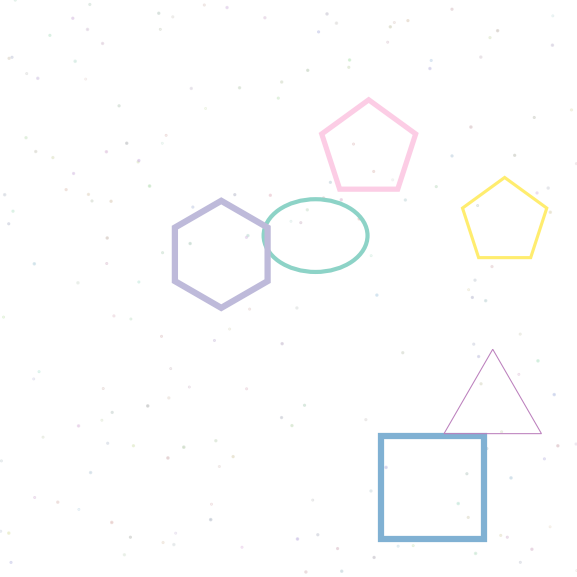[{"shape": "oval", "thickness": 2, "radius": 0.45, "center": [0.546, 0.591]}, {"shape": "hexagon", "thickness": 3, "radius": 0.46, "center": [0.383, 0.559]}, {"shape": "square", "thickness": 3, "radius": 0.44, "center": [0.749, 0.155]}, {"shape": "pentagon", "thickness": 2.5, "radius": 0.43, "center": [0.638, 0.741]}, {"shape": "triangle", "thickness": 0.5, "radius": 0.49, "center": [0.853, 0.297]}, {"shape": "pentagon", "thickness": 1.5, "radius": 0.38, "center": [0.874, 0.615]}]